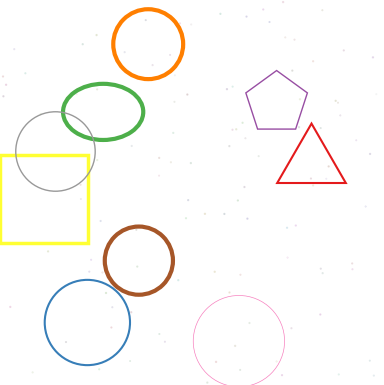[{"shape": "triangle", "thickness": 1.5, "radius": 0.51, "center": [0.809, 0.576]}, {"shape": "circle", "thickness": 1.5, "radius": 0.55, "center": [0.227, 0.162]}, {"shape": "oval", "thickness": 3, "radius": 0.52, "center": [0.268, 0.709]}, {"shape": "pentagon", "thickness": 1, "radius": 0.42, "center": [0.718, 0.733]}, {"shape": "circle", "thickness": 3, "radius": 0.45, "center": [0.385, 0.885]}, {"shape": "square", "thickness": 2.5, "radius": 0.57, "center": [0.114, 0.483]}, {"shape": "circle", "thickness": 3, "radius": 0.44, "center": [0.361, 0.323]}, {"shape": "circle", "thickness": 0.5, "radius": 0.59, "center": [0.621, 0.114]}, {"shape": "circle", "thickness": 1, "radius": 0.52, "center": [0.144, 0.607]}]